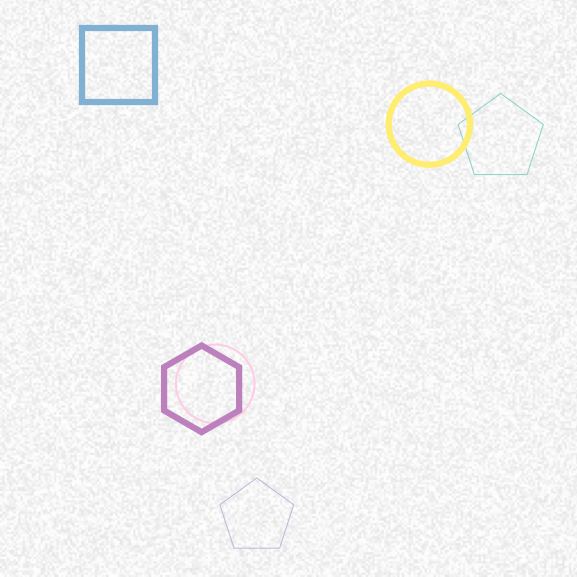[{"shape": "pentagon", "thickness": 0.5, "radius": 0.39, "center": [0.867, 0.76]}, {"shape": "pentagon", "thickness": 0.5, "radius": 0.34, "center": [0.445, 0.104]}, {"shape": "square", "thickness": 3, "radius": 0.32, "center": [0.205, 0.887]}, {"shape": "circle", "thickness": 1, "radius": 0.34, "center": [0.373, 0.334]}, {"shape": "hexagon", "thickness": 3, "radius": 0.38, "center": [0.349, 0.326]}, {"shape": "circle", "thickness": 3, "radius": 0.35, "center": [0.743, 0.784]}]